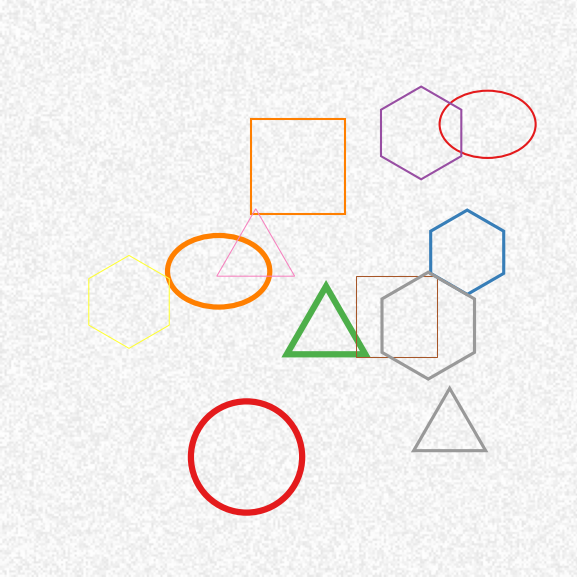[{"shape": "circle", "thickness": 3, "radius": 0.48, "center": [0.427, 0.208]}, {"shape": "oval", "thickness": 1, "radius": 0.42, "center": [0.844, 0.784]}, {"shape": "hexagon", "thickness": 1.5, "radius": 0.37, "center": [0.809, 0.562]}, {"shape": "triangle", "thickness": 3, "radius": 0.39, "center": [0.565, 0.425]}, {"shape": "hexagon", "thickness": 1, "radius": 0.4, "center": [0.729, 0.769]}, {"shape": "square", "thickness": 1, "radius": 0.41, "center": [0.516, 0.711]}, {"shape": "oval", "thickness": 2.5, "radius": 0.44, "center": [0.379, 0.529]}, {"shape": "hexagon", "thickness": 0.5, "radius": 0.4, "center": [0.223, 0.476]}, {"shape": "square", "thickness": 0.5, "radius": 0.35, "center": [0.686, 0.451]}, {"shape": "triangle", "thickness": 0.5, "radius": 0.39, "center": [0.443, 0.56]}, {"shape": "hexagon", "thickness": 1.5, "radius": 0.46, "center": [0.742, 0.435]}, {"shape": "triangle", "thickness": 1.5, "radius": 0.36, "center": [0.779, 0.255]}]